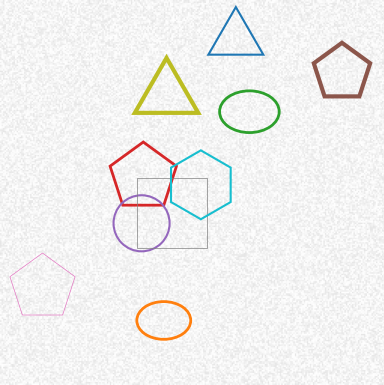[{"shape": "triangle", "thickness": 1.5, "radius": 0.41, "center": [0.613, 0.899]}, {"shape": "oval", "thickness": 2, "radius": 0.35, "center": [0.425, 0.168]}, {"shape": "oval", "thickness": 2, "radius": 0.39, "center": [0.648, 0.71]}, {"shape": "pentagon", "thickness": 2, "radius": 0.45, "center": [0.372, 0.54]}, {"shape": "circle", "thickness": 1.5, "radius": 0.36, "center": [0.368, 0.42]}, {"shape": "pentagon", "thickness": 3, "radius": 0.38, "center": [0.888, 0.812]}, {"shape": "pentagon", "thickness": 0.5, "radius": 0.44, "center": [0.11, 0.254]}, {"shape": "square", "thickness": 0.5, "radius": 0.45, "center": [0.446, 0.448]}, {"shape": "triangle", "thickness": 3, "radius": 0.48, "center": [0.433, 0.754]}, {"shape": "hexagon", "thickness": 1.5, "radius": 0.45, "center": [0.522, 0.52]}]